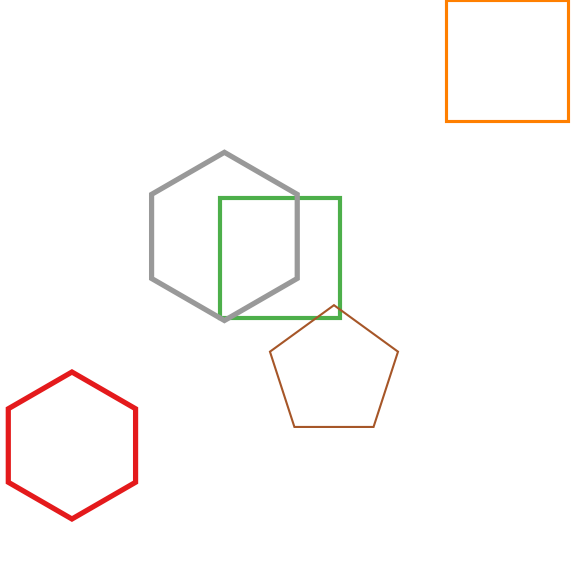[{"shape": "hexagon", "thickness": 2.5, "radius": 0.64, "center": [0.125, 0.228]}, {"shape": "square", "thickness": 2, "radius": 0.52, "center": [0.485, 0.553]}, {"shape": "square", "thickness": 1.5, "radius": 0.53, "center": [0.878, 0.894]}, {"shape": "pentagon", "thickness": 1, "radius": 0.58, "center": [0.578, 0.354]}, {"shape": "hexagon", "thickness": 2.5, "radius": 0.73, "center": [0.389, 0.59]}]